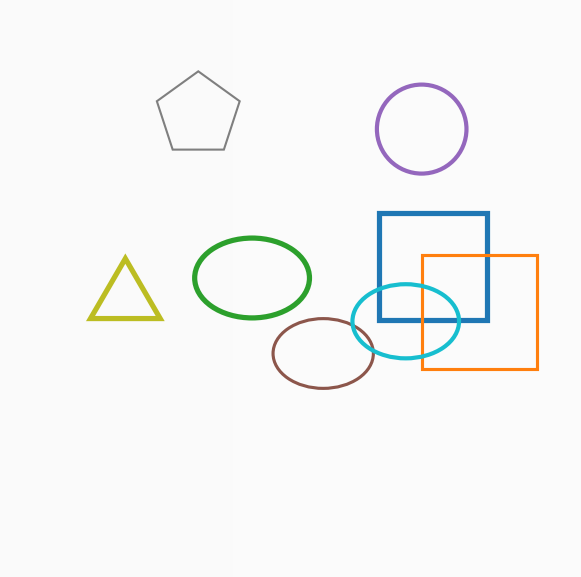[{"shape": "square", "thickness": 2.5, "radius": 0.47, "center": [0.745, 0.538]}, {"shape": "square", "thickness": 1.5, "radius": 0.49, "center": [0.825, 0.459]}, {"shape": "oval", "thickness": 2.5, "radius": 0.49, "center": [0.434, 0.518]}, {"shape": "circle", "thickness": 2, "radius": 0.39, "center": [0.725, 0.776]}, {"shape": "oval", "thickness": 1.5, "radius": 0.43, "center": [0.556, 0.387]}, {"shape": "pentagon", "thickness": 1, "radius": 0.37, "center": [0.341, 0.801]}, {"shape": "triangle", "thickness": 2.5, "radius": 0.35, "center": [0.216, 0.482]}, {"shape": "oval", "thickness": 2, "radius": 0.46, "center": [0.698, 0.443]}]